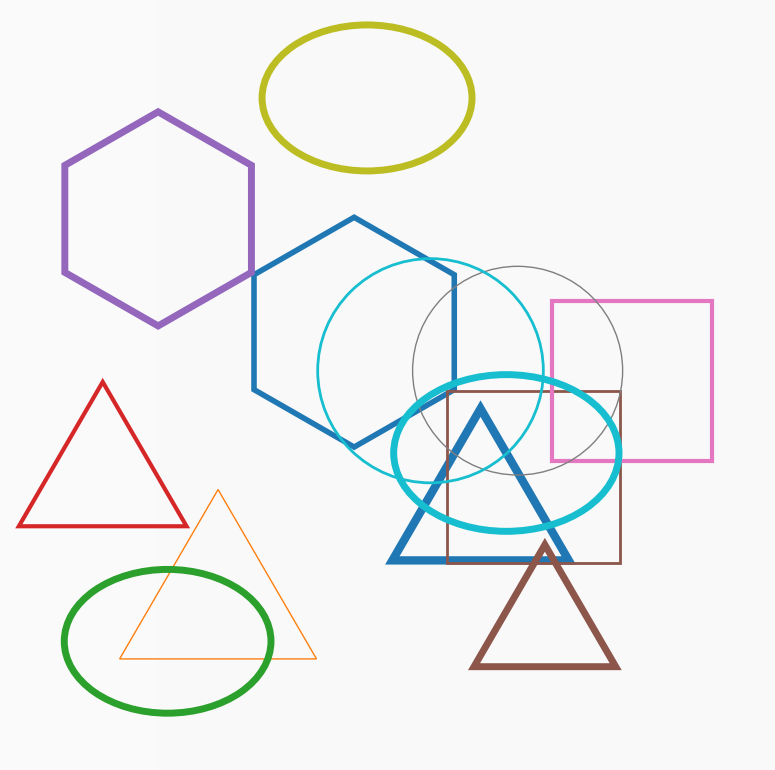[{"shape": "hexagon", "thickness": 2, "radius": 0.75, "center": [0.457, 0.569]}, {"shape": "triangle", "thickness": 3, "radius": 0.66, "center": [0.62, 0.338]}, {"shape": "triangle", "thickness": 0.5, "radius": 0.73, "center": [0.281, 0.218]}, {"shape": "oval", "thickness": 2.5, "radius": 0.67, "center": [0.216, 0.167]}, {"shape": "triangle", "thickness": 1.5, "radius": 0.62, "center": [0.133, 0.379]}, {"shape": "hexagon", "thickness": 2.5, "radius": 0.7, "center": [0.204, 0.716]}, {"shape": "triangle", "thickness": 2.5, "radius": 0.53, "center": [0.703, 0.187]}, {"shape": "square", "thickness": 1, "radius": 0.56, "center": [0.689, 0.38]}, {"shape": "square", "thickness": 1.5, "radius": 0.52, "center": [0.815, 0.505]}, {"shape": "circle", "thickness": 0.5, "radius": 0.68, "center": [0.668, 0.519]}, {"shape": "oval", "thickness": 2.5, "radius": 0.68, "center": [0.474, 0.873]}, {"shape": "circle", "thickness": 1, "radius": 0.73, "center": [0.555, 0.519]}, {"shape": "oval", "thickness": 2.5, "radius": 0.73, "center": [0.653, 0.412]}]